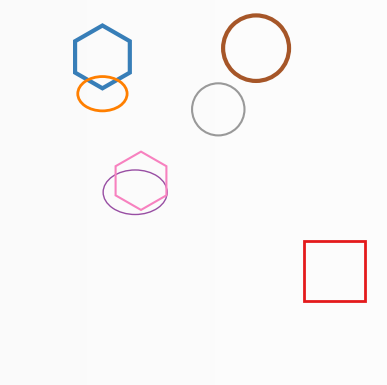[{"shape": "square", "thickness": 2, "radius": 0.39, "center": [0.863, 0.295]}, {"shape": "hexagon", "thickness": 3, "radius": 0.41, "center": [0.264, 0.852]}, {"shape": "oval", "thickness": 1, "radius": 0.41, "center": [0.349, 0.501]}, {"shape": "oval", "thickness": 2, "radius": 0.32, "center": [0.264, 0.757]}, {"shape": "circle", "thickness": 3, "radius": 0.43, "center": [0.661, 0.875]}, {"shape": "hexagon", "thickness": 1.5, "radius": 0.38, "center": [0.364, 0.53]}, {"shape": "circle", "thickness": 1.5, "radius": 0.34, "center": [0.563, 0.716]}]